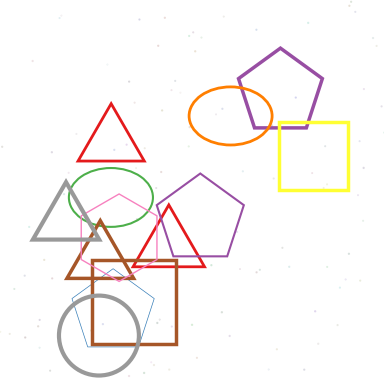[{"shape": "triangle", "thickness": 2, "radius": 0.5, "center": [0.289, 0.631]}, {"shape": "triangle", "thickness": 2, "radius": 0.54, "center": [0.438, 0.361]}, {"shape": "pentagon", "thickness": 0.5, "radius": 0.56, "center": [0.294, 0.19]}, {"shape": "oval", "thickness": 1.5, "radius": 0.55, "center": [0.288, 0.487]}, {"shape": "pentagon", "thickness": 2.5, "radius": 0.57, "center": [0.728, 0.76]}, {"shape": "pentagon", "thickness": 1.5, "radius": 0.59, "center": [0.52, 0.43]}, {"shape": "oval", "thickness": 2, "radius": 0.54, "center": [0.599, 0.699]}, {"shape": "square", "thickness": 2.5, "radius": 0.44, "center": [0.814, 0.595]}, {"shape": "square", "thickness": 2.5, "radius": 0.54, "center": [0.349, 0.215]}, {"shape": "triangle", "thickness": 2.5, "radius": 0.5, "center": [0.26, 0.327]}, {"shape": "hexagon", "thickness": 1, "radius": 0.57, "center": [0.309, 0.383]}, {"shape": "triangle", "thickness": 3, "radius": 0.5, "center": [0.171, 0.427]}, {"shape": "circle", "thickness": 3, "radius": 0.52, "center": [0.257, 0.128]}]